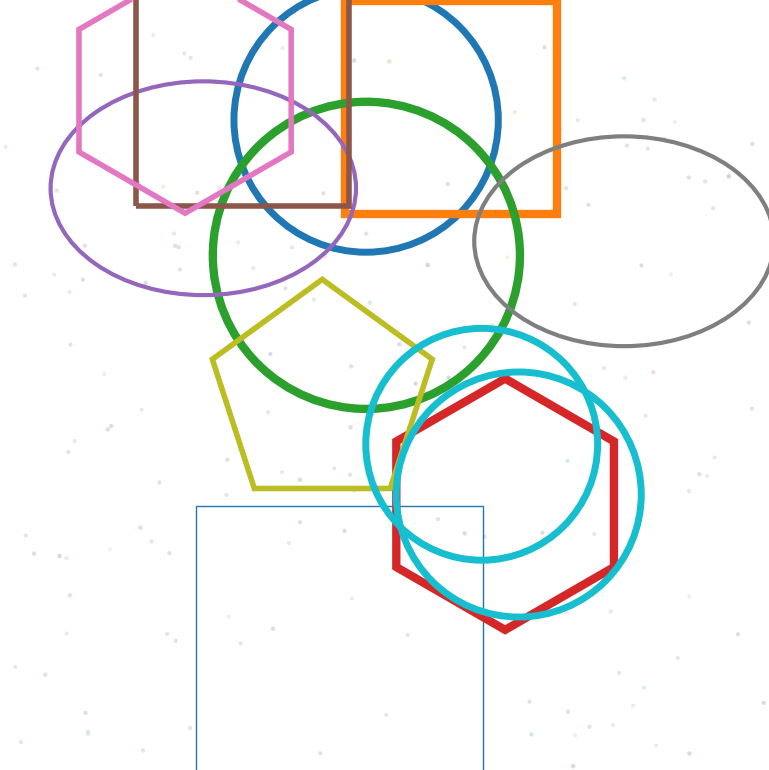[{"shape": "square", "thickness": 0.5, "radius": 0.93, "center": [0.441, 0.157]}, {"shape": "circle", "thickness": 2.5, "radius": 0.86, "center": [0.475, 0.844]}, {"shape": "square", "thickness": 3, "radius": 0.69, "center": [0.585, 0.86]}, {"shape": "circle", "thickness": 3, "radius": 1.0, "center": [0.476, 0.668]}, {"shape": "hexagon", "thickness": 3, "radius": 0.82, "center": [0.656, 0.345]}, {"shape": "oval", "thickness": 1.5, "radius": 0.99, "center": [0.264, 0.756]}, {"shape": "square", "thickness": 2, "radius": 0.69, "center": [0.315, 0.871]}, {"shape": "hexagon", "thickness": 2, "radius": 0.8, "center": [0.24, 0.882]}, {"shape": "oval", "thickness": 1.5, "radius": 0.97, "center": [0.811, 0.687]}, {"shape": "pentagon", "thickness": 2, "radius": 0.75, "center": [0.419, 0.487]}, {"shape": "circle", "thickness": 2.5, "radius": 0.8, "center": [0.674, 0.358]}, {"shape": "circle", "thickness": 2.5, "radius": 0.75, "center": [0.626, 0.423]}]